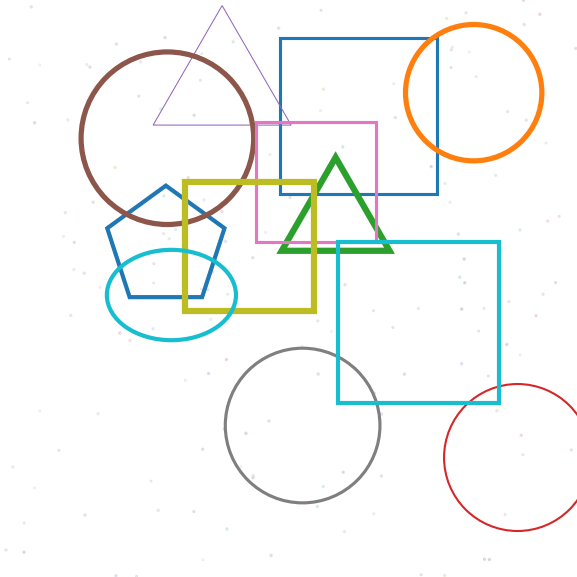[{"shape": "square", "thickness": 1.5, "radius": 0.68, "center": [0.62, 0.798]}, {"shape": "pentagon", "thickness": 2, "radius": 0.53, "center": [0.287, 0.571]}, {"shape": "circle", "thickness": 2.5, "radius": 0.59, "center": [0.82, 0.839]}, {"shape": "triangle", "thickness": 3, "radius": 0.54, "center": [0.581, 0.619]}, {"shape": "circle", "thickness": 1, "radius": 0.64, "center": [0.896, 0.207]}, {"shape": "triangle", "thickness": 0.5, "radius": 0.69, "center": [0.385, 0.852]}, {"shape": "circle", "thickness": 2.5, "radius": 0.75, "center": [0.29, 0.76]}, {"shape": "square", "thickness": 1.5, "radius": 0.52, "center": [0.546, 0.684]}, {"shape": "circle", "thickness": 1.5, "radius": 0.67, "center": [0.524, 0.262]}, {"shape": "square", "thickness": 3, "radius": 0.56, "center": [0.432, 0.572]}, {"shape": "oval", "thickness": 2, "radius": 0.56, "center": [0.297, 0.488]}, {"shape": "square", "thickness": 2, "radius": 0.7, "center": [0.725, 0.44]}]